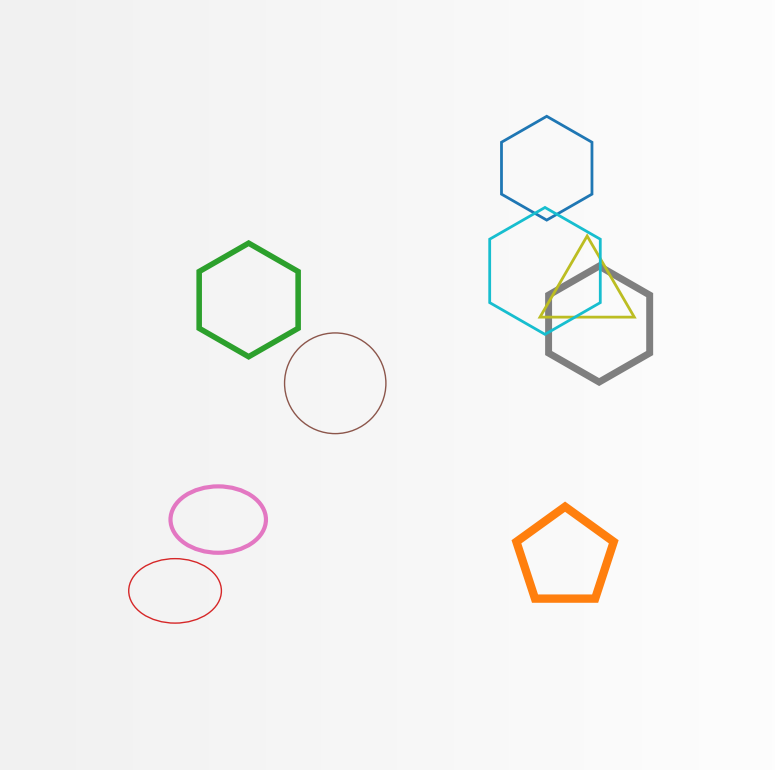[{"shape": "hexagon", "thickness": 1, "radius": 0.34, "center": [0.705, 0.782]}, {"shape": "pentagon", "thickness": 3, "radius": 0.33, "center": [0.729, 0.276]}, {"shape": "hexagon", "thickness": 2, "radius": 0.37, "center": [0.321, 0.61]}, {"shape": "oval", "thickness": 0.5, "radius": 0.3, "center": [0.226, 0.233]}, {"shape": "circle", "thickness": 0.5, "radius": 0.33, "center": [0.433, 0.502]}, {"shape": "oval", "thickness": 1.5, "radius": 0.31, "center": [0.282, 0.325]}, {"shape": "hexagon", "thickness": 2.5, "radius": 0.38, "center": [0.773, 0.579]}, {"shape": "triangle", "thickness": 1, "radius": 0.35, "center": [0.758, 0.623]}, {"shape": "hexagon", "thickness": 1, "radius": 0.41, "center": [0.703, 0.648]}]